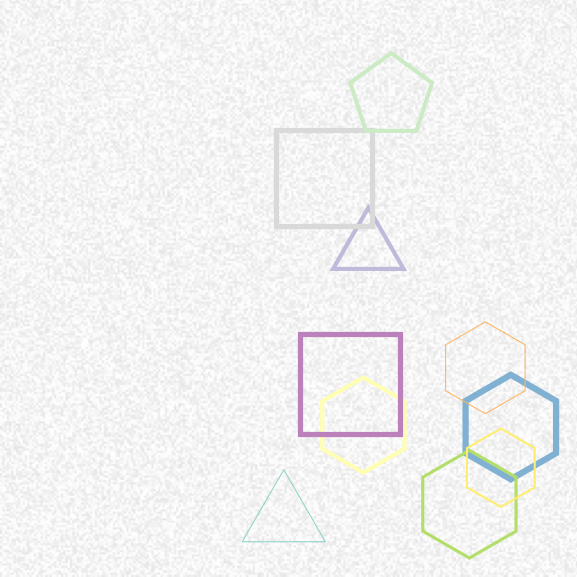[{"shape": "triangle", "thickness": 0.5, "radius": 0.42, "center": [0.491, 0.103]}, {"shape": "hexagon", "thickness": 2, "radius": 0.41, "center": [0.629, 0.263]}, {"shape": "triangle", "thickness": 2, "radius": 0.35, "center": [0.638, 0.569]}, {"shape": "hexagon", "thickness": 3, "radius": 0.45, "center": [0.885, 0.26]}, {"shape": "hexagon", "thickness": 0.5, "radius": 0.4, "center": [0.84, 0.362]}, {"shape": "hexagon", "thickness": 1.5, "radius": 0.47, "center": [0.813, 0.126]}, {"shape": "square", "thickness": 2.5, "radius": 0.41, "center": [0.562, 0.691]}, {"shape": "square", "thickness": 2.5, "radius": 0.43, "center": [0.607, 0.335]}, {"shape": "pentagon", "thickness": 2, "radius": 0.37, "center": [0.677, 0.833]}, {"shape": "hexagon", "thickness": 1, "radius": 0.34, "center": [0.867, 0.189]}]